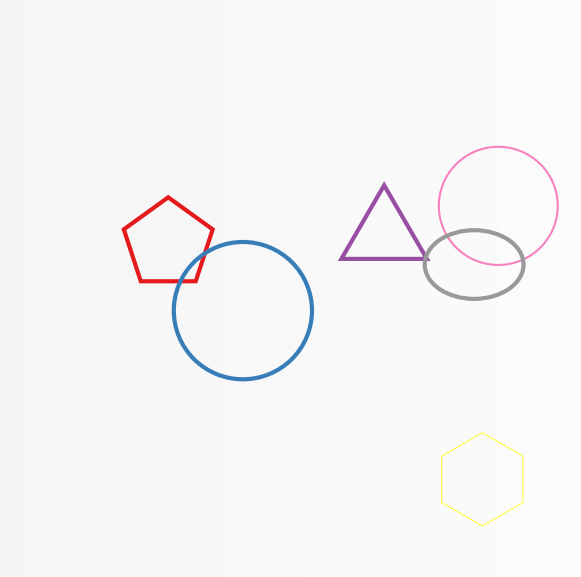[{"shape": "pentagon", "thickness": 2, "radius": 0.4, "center": [0.289, 0.577]}, {"shape": "circle", "thickness": 2, "radius": 0.59, "center": [0.418, 0.461]}, {"shape": "triangle", "thickness": 2, "radius": 0.42, "center": [0.661, 0.593]}, {"shape": "hexagon", "thickness": 0.5, "radius": 0.4, "center": [0.83, 0.169]}, {"shape": "circle", "thickness": 1, "radius": 0.51, "center": [0.857, 0.643]}, {"shape": "oval", "thickness": 2, "radius": 0.42, "center": [0.816, 0.541]}]